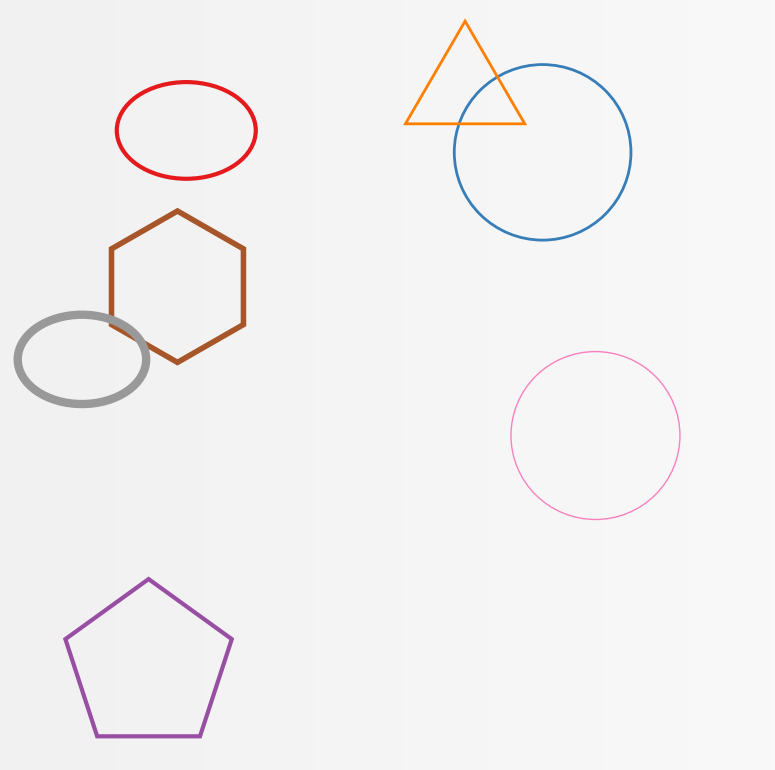[{"shape": "oval", "thickness": 1.5, "radius": 0.45, "center": [0.24, 0.831]}, {"shape": "circle", "thickness": 1, "radius": 0.57, "center": [0.7, 0.802]}, {"shape": "pentagon", "thickness": 1.5, "radius": 0.56, "center": [0.192, 0.135]}, {"shape": "triangle", "thickness": 1, "radius": 0.44, "center": [0.6, 0.884]}, {"shape": "hexagon", "thickness": 2, "radius": 0.49, "center": [0.229, 0.628]}, {"shape": "circle", "thickness": 0.5, "radius": 0.55, "center": [0.768, 0.434]}, {"shape": "oval", "thickness": 3, "radius": 0.41, "center": [0.106, 0.533]}]